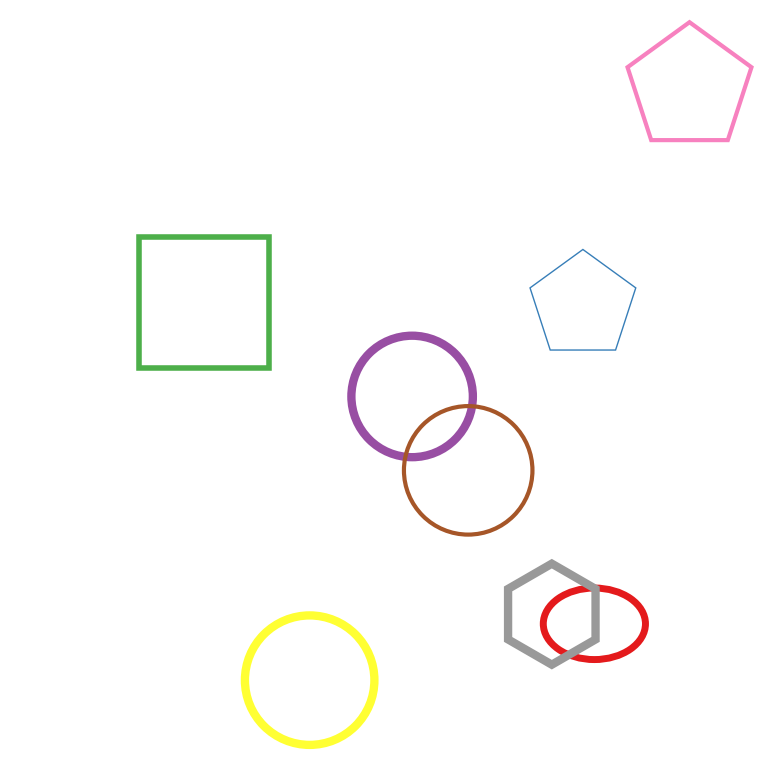[{"shape": "oval", "thickness": 2.5, "radius": 0.33, "center": [0.772, 0.19]}, {"shape": "pentagon", "thickness": 0.5, "radius": 0.36, "center": [0.757, 0.604]}, {"shape": "square", "thickness": 2, "radius": 0.42, "center": [0.265, 0.607]}, {"shape": "circle", "thickness": 3, "radius": 0.39, "center": [0.535, 0.485]}, {"shape": "circle", "thickness": 3, "radius": 0.42, "center": [0.402, 0.117]}, {"shape": "circle", "thickness": 1.5, "radius": 0.42, "center": [0.608, 0.389]}, {"shape": "pentagon", "thickness": 1.5, "radius": 0.42, "center": [0.895, 0.887]}, {"shape": "hexagon", "thickness": 3, "radius": 0.33, "center": [0.717, 0.202]}]